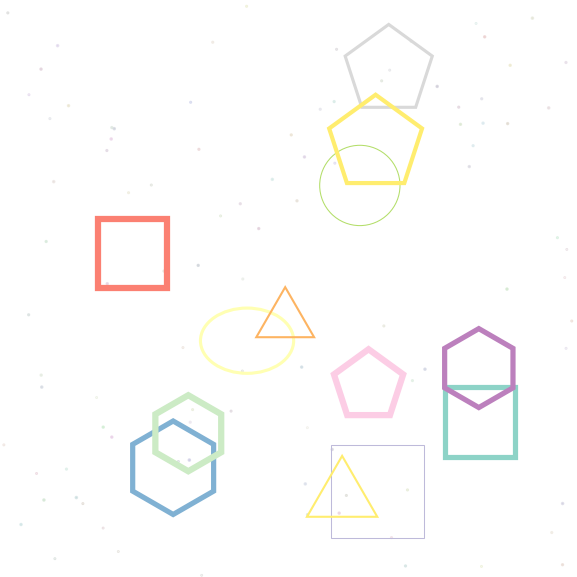[{"shape": "square", "thickness": 2.5, "radius": 0.3, "center": [0.832, 0.268]}, {"shape": "oval", "thickness": 1.5, "radius": 0.4, "center": [0.428, 0.409]}, {"shape": "square", "thickness": 0.5, "radius": 0.4, "center": [0.654, 0.147]}, {"shape": "square", "thickness": 3, "radius": 0.3, "center": [0.229, 0.56]}, {"shape": "hexagon", "thickness": 2.5, "radius": 0.4, "center": [0.3, 0.189]}, {"shape": "triangle", "thickness": 1, "radius": 0.29, "center": [0.494, 0.444]}, {"shape": "circle", "thickness": 0.5, "radius": 0.35, "center": [0.623, 0.678]}, {"shape": "pentagon", "thickness": 3, "radius": 0.32, "center": [0.638, 0.331]}, {"shape": "pentagon", "thickness": 1.5, "radius": 0.4, "center": [0.673, 0.877]}, {"shape": "hexagon", "thickness": 2.5, "radius": 0.34, "center": [0.829, 0.362]}, {"shape": "hexagon", "thickness": 3, "radius": 0.33, "center": [0.326, 0.249]}, {"shape": "pentagon", "thickness": 2, "radius": 0.42, "center": [0.65, 0.751]}, {"shape": "triangle", "thickness": 1, "radius": 0.35, "center": [0.592, 0.139]}]